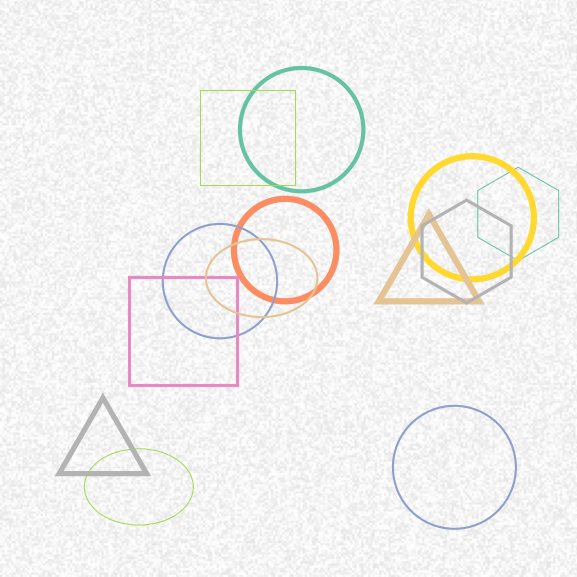[{"shape": "circle", "thickness": 2, "radius": 0.53, "center": [0.522, 0.775]}, {"shape": "hexagon", "thickness": 0.5, "radius": 0.4, "center": [0.897, 0.629]}, {"shape": "circle", "thickness": 3, "radius": 0.44, "center": [0.494, 0.566]}, {"shape": "circle", "thickness": 1, "radius": 0.5, "center": [0.381, 0.512]}, {"shape": "circle", "thickness": 1, "radius": 0.53, "center": [0.787, 0.19]}, {"shape": "square", "thickness": 1.5, "radius": 0.47, "center": [0.317, 0.426]}, {"shape": "square", "thickness": 0.5, "radius": 0.41, "center": [0.428, 0.761]}, {"shape": "oval", "thickness": 0.5, "radius": 0.47, "center": [0.24, 0.156]}, {"shape": "circle", "thickness": 3, "radius": 0.53, "center": [0.818, 0.622]}, {"shape": "triangle", "thickness": 3, "radius": 0.5, "center": [0.743, 0.528]}, {"shape": "oval", "thickness": 1, "radius": 0.48, "center": [0.453, 0.518]}, {"shape": "hexagon", "thickness": 1.5, "radius": 0.45, "center": [0.808, 0.564]}, {"shape": "triangle", "thickness": 2.5, "radius": 0.44, "center": [0.178, 0.223]}]